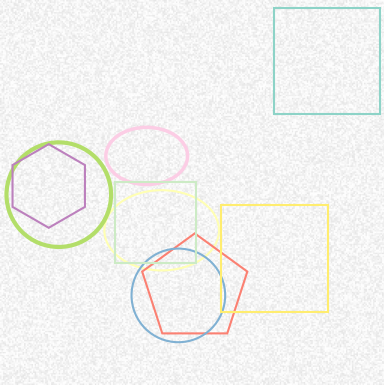[{"shape": "square", "thickness": 1.5, "radius": 0.69, "center": [0.85, 0.842]}, {"shape": "oval", "thickness": 1.5, "radius": 0.74, "center": [0.42, 0.402]}, {"shape": "pentagon", "thickness": 1.5, "radius": 0.72, "center": [0.506, 0.25]}, {"shape": "circle", "thickness": 1.5, "radius": 0.61, "center": [0.463, 0.233]}, {"shape": "circle", "thickness": 3, "radius": 0.68, "center": [0.153, 0.494]}, {"shape": "oval", "thickness": 2.5, "radius": 0.53, "center": [0.381, 0.595]}, {"shape": "hexagon", "thickness": 1.5, "radius": 0.54, "center": [0.127, 0.517]}, {"shape": "square", "thickness": 1.5, "radius": 0.53, "center": [0.403, 0.421]}, {"shape": "square", "thickness": 1.5, "radius": 0.69, "center": [0.714, 0.329]}]